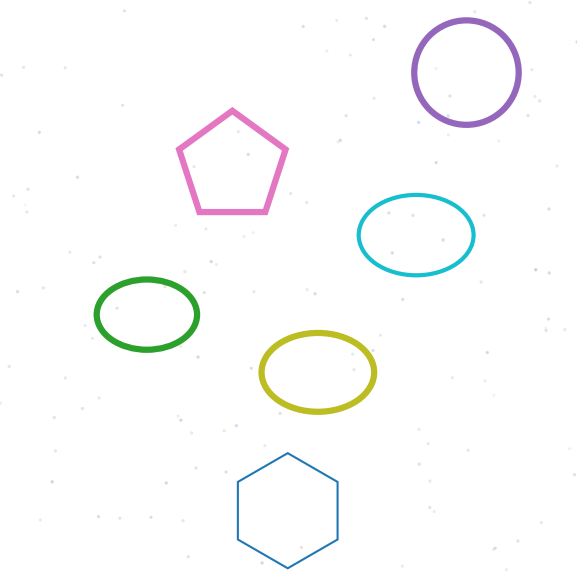[{"shape": "hexagon", "thickness": 1, "radius": 0.5, "center": [0.498, 0.115]}, {"shape": "oval", "thickness": 3, "radius": 0.43, "center": [0.254, 0.454]}, {"shape": "circle", "thickness": 3, "radius": 0.45, "center": [0.808, 0.873]}, {"shape": "pentagon", "thickness": 3, "radius": 0.48, "center": [0.402, 0.71]}, {"shape": "oval", "thickness": 3, "radius": 0.49, "center": [0.55, 0.354]}, {"shape": "oval", "thickness": 2, "radius": 0.5, "center": [0.721, 0.592]}]